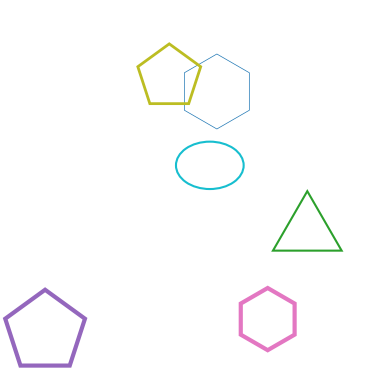[{"shape": "hexagon", "thickness": 0.5, "radius": 0.49, "center": [0.563, 0.762]}, {"shape": "triangle", "thickness": 1.5, "radius": 0.51, "center": [0.798, 0.4]}, {"shape": "pentagon", "thickness": 3, "radius": 0.54, "center": [0.117, 0.139]}, {"shape": "hexagon", "thickness": 3, "radius": 0.4, "center": [0.695, 0.171]}, {"shape": "pentagon", "thickness": 2, "radius": 0.43, "center": [0.44, 0.8]}, {"shape": "oval", "thickness": 1.5, "radius": 0.44, "center": [0.545, 0.571]}]